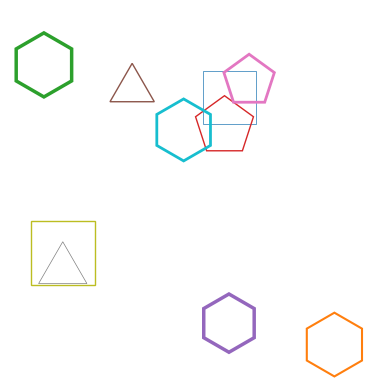[{"shape": "square", "thickness": 0.5, "radius": 0.34, "center": [0.596, 0.747]}, {"shape": "hexagon", "thickness": 1.5, "radius": 0.41, "center": [0.869, 0.105]}, {"shape": "hexagon", "thickness": 2.5, "radius": 0.42, "center": [0.114, 0.831]}, {"shape": "pentagon", "thickness": 1, "radius": 0.4, "center": [0.583, 0.672]}, {"shape": "hexagon", "thickness": 2.5, "radius": 0.38, "center": [0.595, 0.161]}, {"shape": "triangle", "thickness": 1, "radius": 0.33, "center": [0.343, 0.769]}, {"shape": "pentagon", "thickness": 2, "radius": 0.34, "center": [0.647, 0.79]}, {"shape": "triangle", "thickness": 0.5, "radius": 0.36, "center": [0.163, 0.3]}, {"shape": "square", "thickness": 1, "radius": 0.42, "center": [0.164, 0.342]}, {"shape": "hexagon", "thickness": 2, "radius": 0.4, "center": [0.477, 0.663]}]